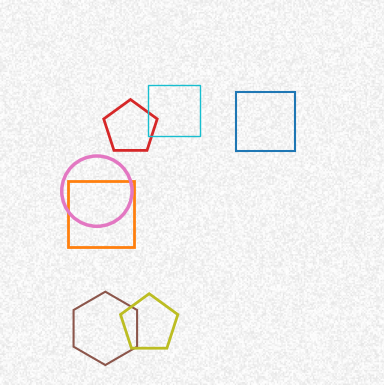[{"shape": "square", "thickness": 1.5, "radius": 0.38, "center": [0.69, 0.685]}, {"shape": "square", "thickness": 2, "radius": 0.43, "center": [0.262, 0.445]}, {"shape": "pentagon", "thickness": 2, "radius": 0.37, "center": [0.339, 0.668]}, {"shape": "hexagon", "thickness": 1.5, "radius": 0.48, "center": [0.274, 0.147]}, {"shape": "circle", "thickness": 2.5, "radius": 0.46, "center": [0.252, 0.504]}, {"shape": "pentagon", "thickness": 2, "radius": 0.39, "center": [0.387, 0.159]}, {"shape": "square", "thickness": 1, "radius": 0.34, "center": [0.451, 0.713]}]